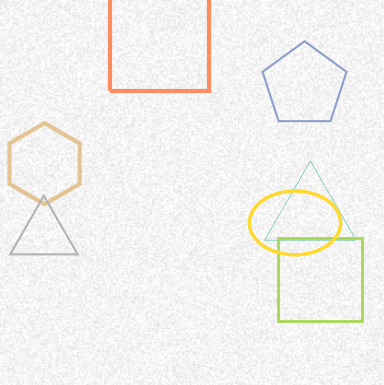[{"shape": "triangle", "thickness": 0.5, "radius": 0.69, "center": [0.806, 0.445]}, {"shape": "square", "thickness": 3, "radius": 0.64, "center": [0.415, 0.893]}, {"shape": "pentagon", "thickness": 1.5, "radius": 0.57, "center": [0.791, 0.778]}, {"shape": "square", "thickness": 2, "radius": 0.54, "center": [0.831, 0.274]}, {"shape": "oval", "thickness": 2.5, "radius": 0.59, "center": [0.766, 0.421]}, {"shape": "hexagon", "thickness": 3, "radius": 0.53, "center": [0.116, 0.575]}, {"shape": "triangle", "thickness": 1.5, "radius": 0.51, "center": [0.114, 0.39]}]